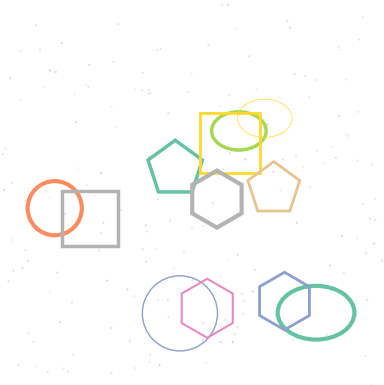[{"shape": "oval", "thickness": 3, "radius": 0.5, "center": [0.821, 0.188]}, {"shape": "pentagon", "thickness": 2.5, "radius": 0.37, "center": [0.455, 0.561]}, {"shape": "circle", "thickness": 3, "radius": 0.35, "center": [0.142, 0.459]}, {"shape": "hexagon", "thickness": 2, "radius": 0.37, "center": [0.739, 0.218]}, {"shape": "circle", "thickness": 1, "radius": 0.49, "center": [0.467, 0.186]}, {"shape": "hexagon", "thickness": 1.5, "radius": 0.38, "center": [0.538, 0.199]}, {"shape": "oval", "thickness": 2.5, "radius": 0.35, "center": [0.62, 0.66]}, {"shape": "oval", "thickness": 0.5, "radius": 0.35, "center": [0.688, 0.693]}, {"shape": "square", "thickness": 2, "radius": 0.39, "center": [0.597, 0.629]}, {"shape": "pentagon", "thickness": 2, "radius": 0.35, "center": [0.711, 0.509]}, {"shape": "square", "thickness": 2.5, "radius": 0.36, "center": [0.234, 0.433]}, {"shape": "hexagon", "thickness": 3, "radius": 0.37, "center": [0.563, 0.483]}]